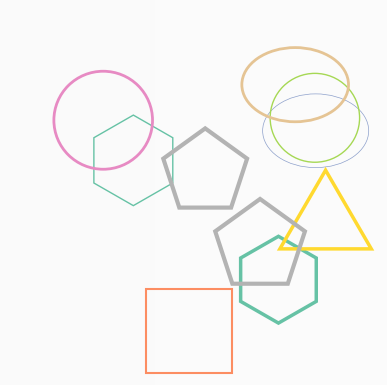[{"shape": "hexagon", "thickness": 1, "radius": 0.59, "center": [0.344, 0.583]}, {"shape": "hexagon", "thickness": 2.5, "radius": 0.56, "center": [0.719, 0.273]}, {"shape": "square", "thickness": 1.5, "radius": 0.55, "center": [0.488, 0.14]}, {"shape": "oval", "thickness": 0.5, "radius": 0.68, "center": [0.815, 0.66]}, {"shape": "circle", "thickness": 2, "radius": 0.64, "center": [0.266, 0.688]}, {"shape": "circle", "thickness": 1, "radius": 0.58, "center": [0.813, 0.694]}, {"shape": "triangle", "thickness": 2.5, "radius": 0.68, "center": [0.84, 0.422]}, {"shape": "oval", "thickness": 2, "radius": 0.69, "center": [0.762, 0.78]}, {"shape": "pentagon", "thickness": 3, "radius": 0.61, "center": [0.671, 0.361]}, {"shape": "pentagon", "thickness": 3, "radius": 0.57, "center": [0.53, 0.553]}]